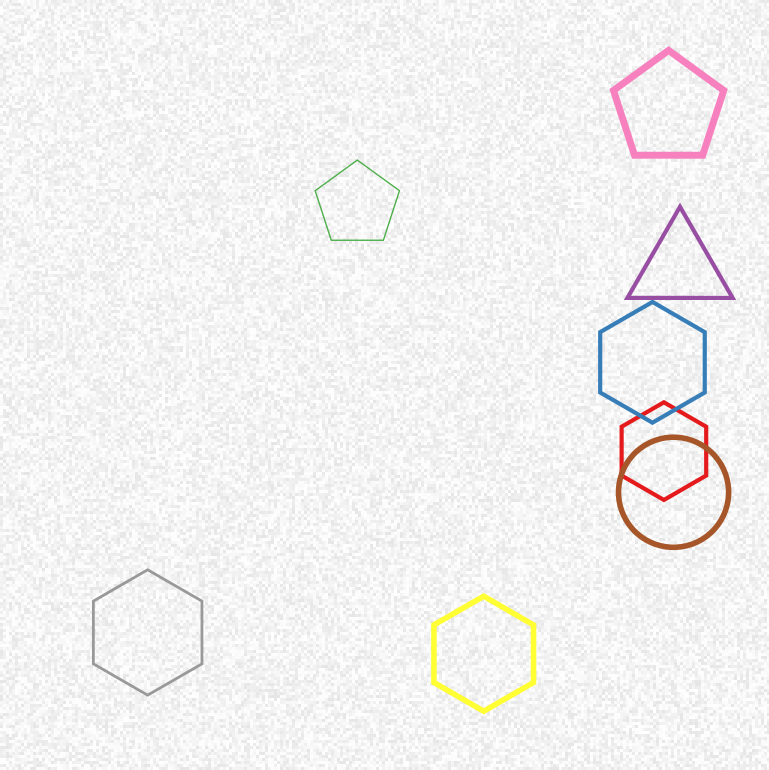[{"shape": "hexagon", "thickness": 1.5, "radius": 0.32, "center": [0.862, 0.414]}, {"shape": "hexagon", "thickness": 1.5, "radius": 0.39, "center": [0.847, 0.529]}, {"shape": "pentagon", "thickness": 0.5, "radius": 0.29, "center": [0.464, 0.735]}, {"shape": "triangle", "thickness": 1.5, "radius": 0.39, "center": [0.883, 0.653]}, {"shape": "hexagon", "thickness": 2, "radius": 0.37, "center": [0.628, 0.151]}, {"shape": "circle", "thickness": 2, "radius": 0.36, "center": [0.875, 0.361]}, {"shape": "pentagon", "thickness": 2.5, "radius": 0.38, "center": [0.868, 0.859]}, {"shape": "hexagon", "thickness": 1, "radius": 0.41, "center": [0.192, 0.179]}]